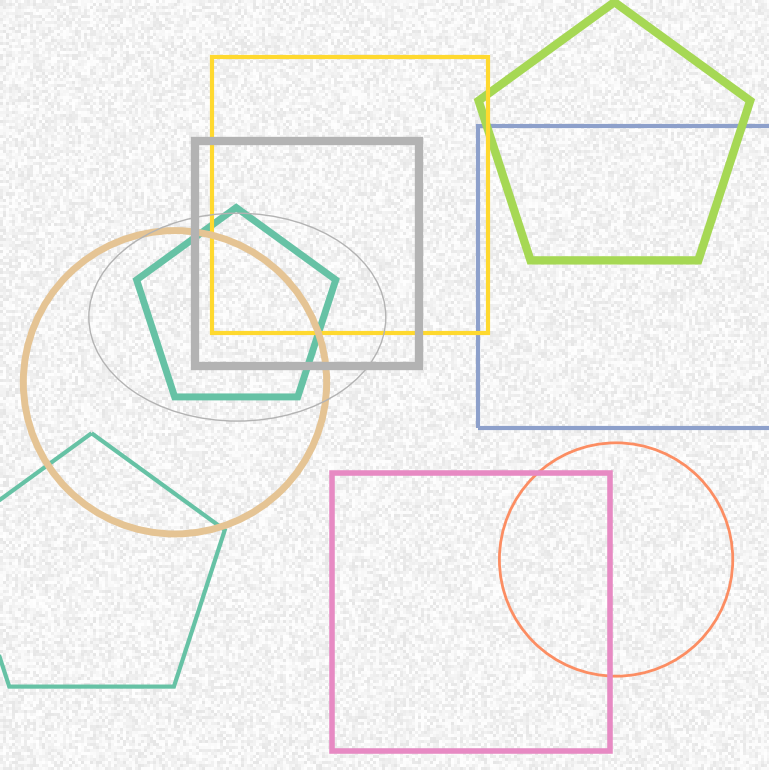[{"shape": "pentagon", "thickness": 2.5, "radius": 0.68, "center": [0.307, 0.595]}, {"shape": "pentagon", "thickness": 1.5, "radius": 0.91, "center": [0.119, 0.255]}, {"shape": "circle", "thickness": 1, "radius": 0.76, "center": [0.8, 0.273]}, {"shape": "square", "thickness": 1.5, "radius": 0.98, "center": [0.816, 0.64]}, {"shape": "square", "thickness": 2, "radius": 0.9, "center": [0.612, 0.205]}, {"shape": "pentagon", "thickness": 3, "radius": 0.93, "center": [0.798, 0.812]}, {"shape": "square", "thickness": 1.5, "radius": 0.9, "center": [0.454, 0.747]}, {"shape": "circle", "thickness": 2.5, "radius": 0.98, "center": [0.227, 0.504]}, {"shape": "oval", "thickness": 0.5, "radius": 0.96, "center": [0.308, 0.588]}, {"shape": "square", "thickness": 3, "radius": 0.73, "center": [0.399, 0.67]}]